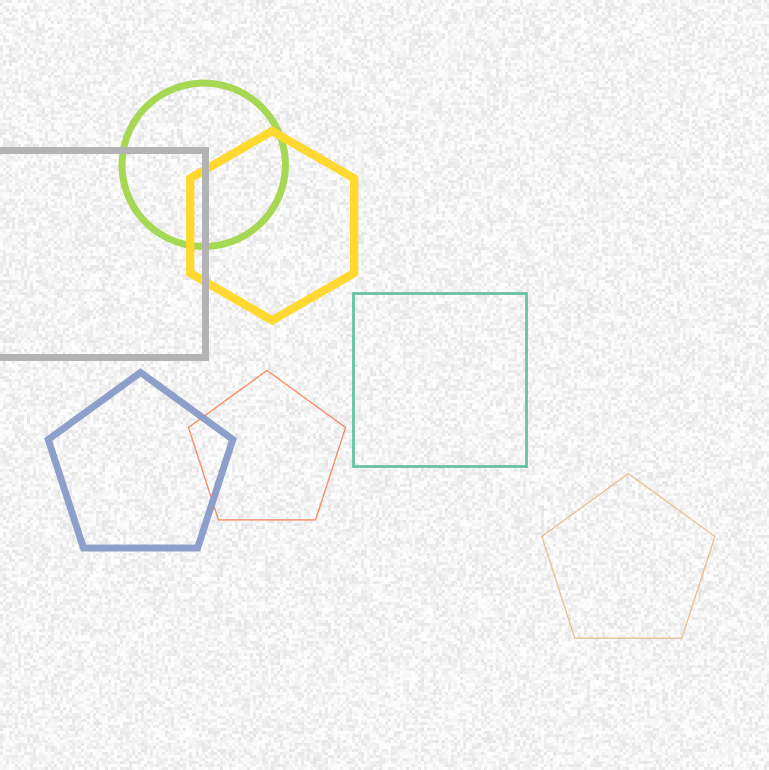[{"shape": "square", "thickness": 1, "radius": 0.56, "center": [0.57, 0.507]}, {"shape": "pentagon", "thickness": 0.5, "radius": 0.54, "center": [0.347, 0.412]}, {"shape": "pentagon", "thickness": 2.5, "radius": 0.63, "center": [0.183, 0.39]}, {"shape": "circle", "thickness": 2.5, "radius": 0.53, "center": [0.265, 0.786]}, {"shape": "hexagon", "thickness": 3, "radius": 0.61, "center": [0.353, 0.707]}, {"shape": "pentagon", "thickness": 0.5, "radius": 0.59, "center": [0.816, 0.267]}, {"shape": "square", "thickness": 2.5, "radius": 0.67, "center": [0.131, 0.671]}]